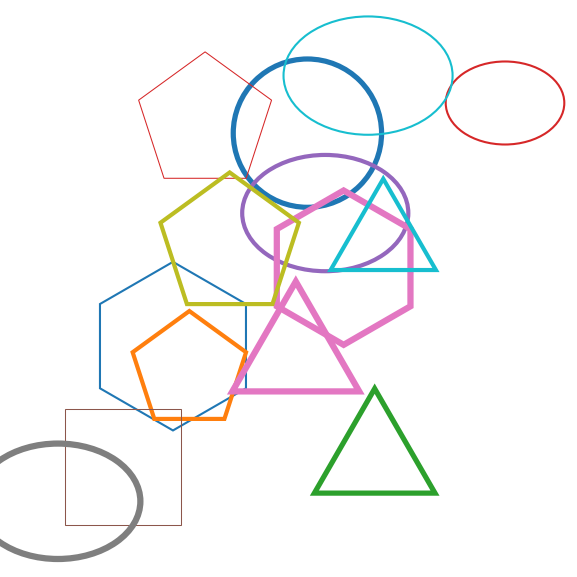[{"shape": "circle", "thickness": 2.5, "radius": 0.64, "center": [0.532, 0.769]}, {"shape": "hexagon", "thickness": 1, "radius": 0.73, "center": [0.3, 0.4]}, {"shape": "pentagon", "thickness": 2, "radius": 0.52, "center": [0.328, 0.357]}, {"shape": "triangle", "thickness": 2.5, "radius": 0.6, "center": [0.649, 0.206]}, {"shape": "oval", "thickness": 1, "radius": 0.51, "center": [0.874, 0.821]}, {"shape": "pentagon", "thickness": 0.5, "radius": 0.6, "center": [0.355, 0.788]}, {"shape": "oval", "thickness": 2, "radius": 0.72, "center": [0.563, 0.63]}, {"shape": "square", "thickness": 0.5, "radius": 0.5, "center": [0.213, 0.19]}, {"shape": "triangle", "thickness": 3, "radius": 0.63, "center": [0.512, 0.385]}, {"shape": "hexagon", "thickness": 3, "radius": 0.67, "center": [0.595, 0.536]}, {"shape": "oval", "thickness": 3, "radius": 0.71, "center": [0.1, 0.131]}, {"shape": "pentagon", "thickness": 2, "radius": 0.63, "center": [0.398, 0.575]}, {"shape": "triangle", "thickness": 2, "radius": 0.53, "center": [0.664, 0.584]}, {"shape": "oval", "thickness": 1, "radius": 0.73, "center": [0.637, 0.868]}]